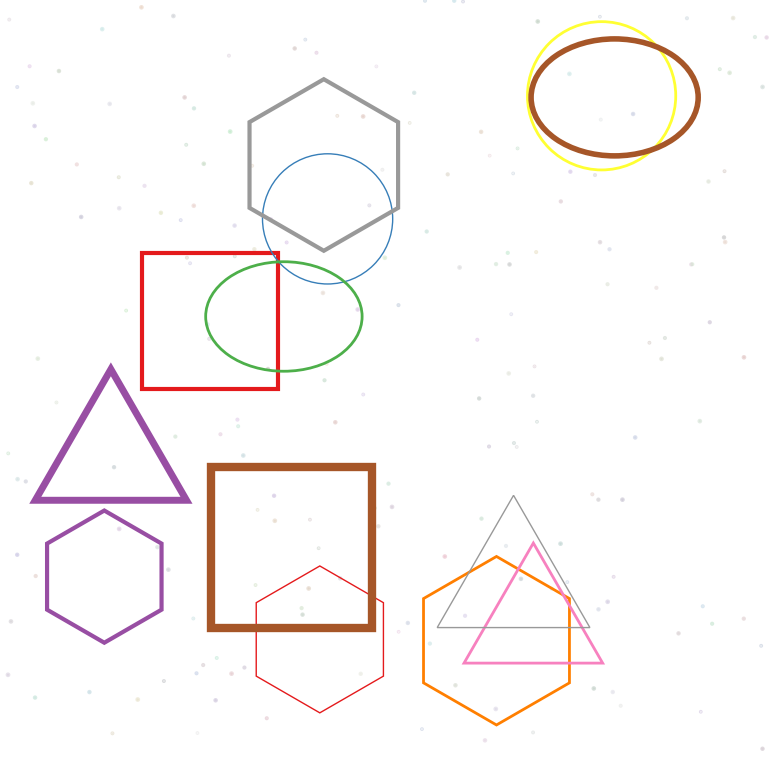[{"shape": "hexagon", "thickness": 0.5, "radius": 0.48, "center": [0.415, 0.17]}, {"shape": "square", "thickness": 1.5, "radius": 0.44, "center": [0.273, 0.583]}, {"shape": "circle", "thickness": 0.5, "radius": 0.42, "center": [0.425, 0.716]}, {"shape": "oval", "thickness": 1, "radius": 0.51, "center": [0.369, 0.589]}, {"shape": "hexagon", "thickness": 1.5, "radius": 0.43, "center": [0.135, 0.251]}, {"shape": "triangle", "thickness": 2.5, "radius": 0.57, "center": [0.144, 0.407]}, {"shape": "hexagon", "thickness": 1, "radius": 0.55, "center": [0.645, 0.168]}, {"shape": "circle", "thickness": 1, "radius": 0.48, "center": [0.781, 0.876]}, {"shape": "square", "thickness": 3, "radius": 0.52, "center": [0.378, 0.289]}, {"shape": "oval", "thickness": 2, "radius": 0.54, "center": [0.798, 0.874]}, {"shape": "triangle", "thickness": 1, "radius": 0.52, "center": [0.693, 0.191]}, {"shape": "hexagon", "thickness": 1.5, "radius": 0.56, "center": [0.421, 0.786]}, {"shape": "triangle", "thickness": 0.5, "radius": 0.57, "center": [0.667, 0.242]}]